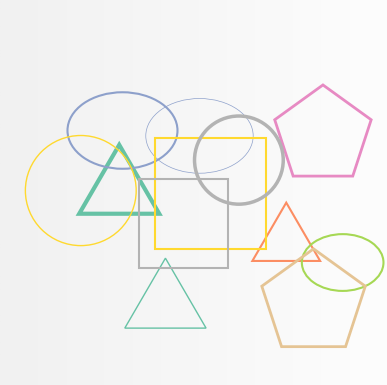[{"shape": "triangle", "thickness": 3, "radius": 0.6, "center": [0.308, 0.504]}, {"shape": "triangle", "thickness": 1, "radius": 0.61, "center": [0.427, 0.208]}, {"shape": "triangle", "thickness": 1.5, "radius": 0.5, "center": [0.739, 0.373]}, {"shape": "oval", "thickness": 1.5, "radius": 0.71, "center": [0.316, 0.661]}, {"shape": "oval", "thickness": 0.5, "radius": 0.69, "center": [0.515, 0.647]}, {"shape": "pentagon", "thickness": 2, "radius": 0.65, "center": [0.833, 0.648]}, {"shape": "oval", "thickness": 1.5, "radius": 0.53, "center": [0.884, 0.318]}, {"shape": "square", "thickness": 1.5, "radius": 0.72, "center": [0.543, 0.497]}, {"shape": "circle", "thickness": 1, "radius": 0.71, "center": [0.208, 0.505]}, {"shape": "pentagon", "thickness": 2, "radius": 0.7, "center": [0.809, 0.213]}, {"shape": "square", "thickness": 1.5, "radius": 0.57, "center": [0.474, 0.42]}, {"shape": "circle", "thickness": 2.5, "radius": 0.57, "center": [0.616, 0.584]}]